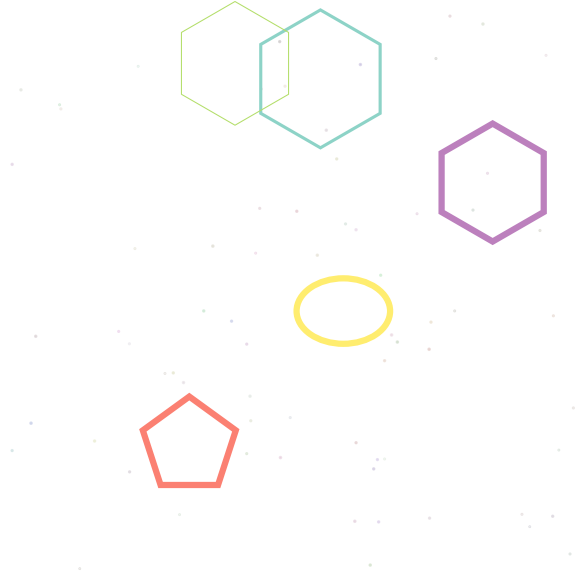[{"shape": "hexagon", "thickness": 1.5, "radius": 0.6, "center": [0.555, 0.863]}, {"shape": "pentagon", "thickness": 3, "radius": 0.42, "center": [0.328, 0.228]}, {"shape": "hexagon", "thickness": 0.5, "radius": 0.54, "center": [0.407, 0.889]}, {"shape": "hexagon", "thickness": 3, "radius": 0.51, "center": [0.853, 0.683]}, {"shape": "oval", "thickness": 3, "radius": 0.4, "center": [0.595, 0.461]}]